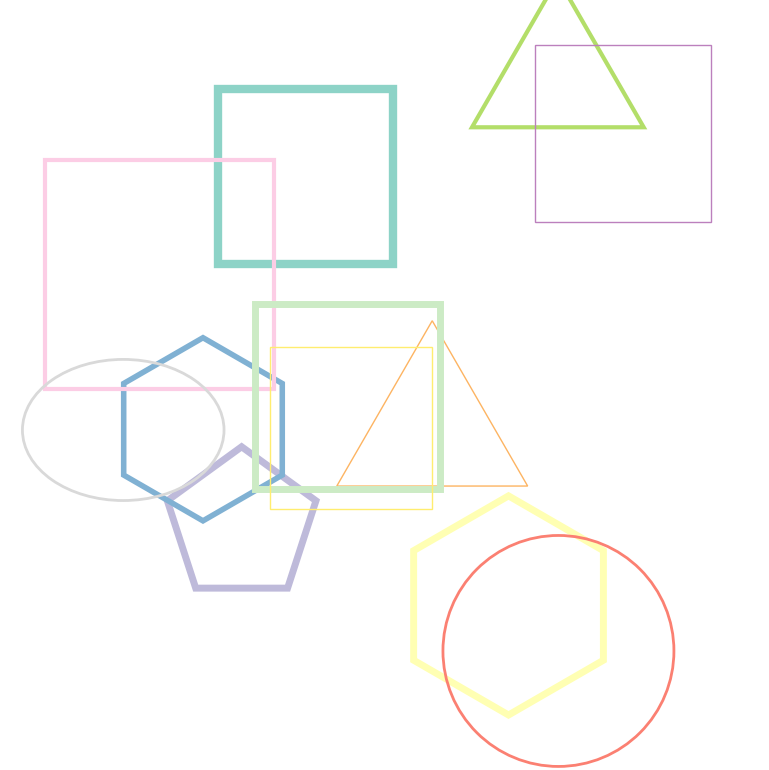[{"shape": "square", "thickness": 3, "radius": 0.57, "center": [0.397, 0.77]}, {"shape": "hexagon", "thickness": 2.5, "radius": 0.71, "center": [0.66, 0.214]}, {"shape": "pentagon", "thickness": 2.5, "radius": 0.51, "center": [0.314, 0.318]}, {"shape": "circle", "thickness": 1, "radius": 0.75, "center": [0.725, 0.155]}, {"shape": "hexagon", "thickness": 2, "radius": 0.59, "center": [0.264, 0.442]}, {"shape": "triangle", "thickness": 0.5, "radius": 0.72, "center": [0.561, 0.44]}, {"shape": "triangle", "thickness": 1.5, "radius": 0.64, "center": [0.724, 0.899]}, {"shape": "square", "thickness": 1.5, "radius": 0.74, "center": [0.207, 0.644]}, {"shape": "oval", "thickness": 1, "radius": 0.65, "center": [0.16, 0.442]}, {"shape": "square", "thickness": 0.5, "radius": 0.57, "center": [0.809, 0.827]}, {"shape": "square", "thickness": 2.5, "radius": 0.6, "center": [0.451, 0.484]}, {"shape": "square", "thickness": 0.5, "radius": 0.53, "center": [0.456, 0.444]}]